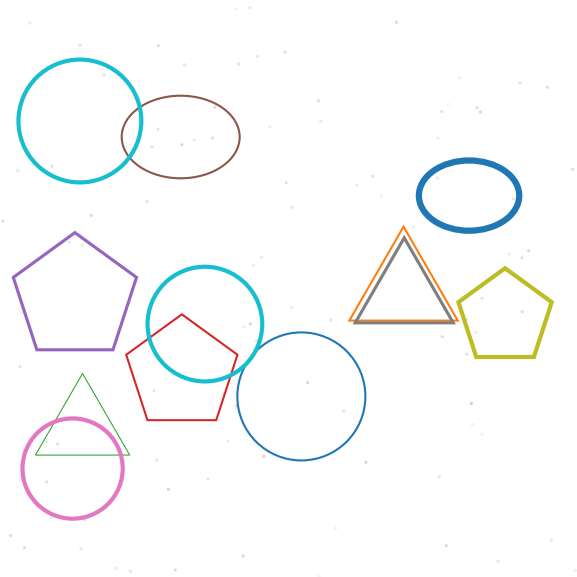[{"shape": "oval", "thickness": 3, "radius": 0.43, "center": [0.812, 0.66]}, {"shape": "circle", "thickness": 1, "radius": 0.55, "center": [0.522, 0.313]}, {"shape": "triangle", "thickness": 1, "radius": 0.54, "center": [0.699, 0.498]}, {"shape": "triangle", "thickness": 0.5, "radius": 0.47, "center": [0.143, 0.258]}, {"shape": "pentagon", "thickness": 1, "radius": 0.51, "center": [0.315, 0.354]}, {"shape": "pentagon", "thickness": 1.5, "radius": 0.56, "center": [0.13, 0.484]}, {"shape": "oval", "thickness": 1, "radius": 0.51, "center": [0.313, 0.762]}, {"shape": "circle", "thickness": 2, "radius": 0.43, "center": [0.126, 0.188]}, {"shape": "triangle", "thickness": 1.5, "radius": 0.49, "center": [0.7, 0.489]}, {"shape": "pentagon", "thickness": 2, "radius": 0.42, "center": [0.875, 0.45]}, {"shape": "circle", "thickness": 2, "radius": 0.53, "center": [0.138, 0.79]}, {"shape": "circle", "thickness": 2, "radius": 0.5, "center": [0.355, 0.438]}]